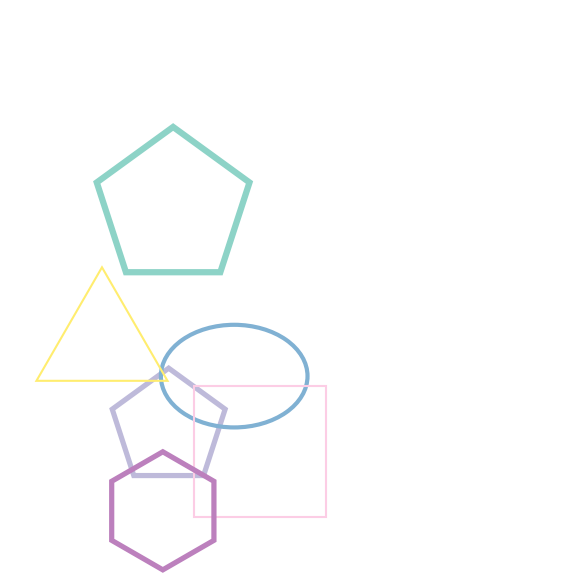[{"shape": "pentagon", "thickness": 3, "radius": 0.7, "center": [0.3, 0.64]}, {"shape": "pentagon", "thickness": 2.5, "radius": 0.51, "center": [0.292, 0.259]}, {"shape": "oval", "thickness": 2, "radius": 0.63, "center": [0.406, 0.348]}, {"shape": "square", "thickness": 1, "radius": 0.57, "center": [0.45, 0.217]}, {"shape": "hexagon", "thickness": 2.5, "radius": 0.51, "center": [0.282, 0.115]}, {"shape": "triangle", "thickness": 1, "radius": 0.66, "center": [0.177, 0.405]}]